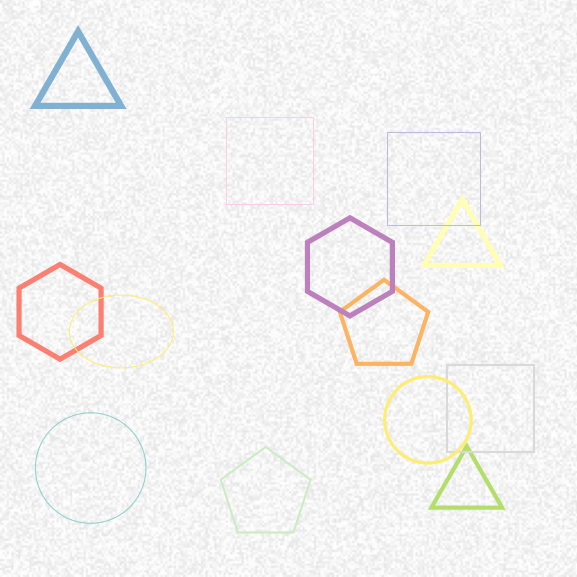[{"shape": "circle", "thickness": 0.5, "radius": 0.48, "center": [0.157, 0.189]}, {"shape": "triangle", "thickness": 2.5, "radius": 0.38, "center": [0.8, 0.578]}, {"shape": "square", "thickness": 0.5, "radius": 0.4, "center": [0.751, 0.689]}, {"shape": "hexagon", "thickness": 2.5, "radius": 0.41, "center": [0.104, 0.459]}, {"shape": "triangle", "thickness": 3, "radius": 0.43, "center": [0.135, 0.859]}, {"shape": "pentagon", "thickness": 2, "radius": 0.4, "center": [0.665, 0.434]}, {"shape": "triangle", "thickness": 2, "radius": 0.35, "center": [0.808, 0.155]}, {"shape": "square", "thickness": 0.5, "radius": 0.38, "center": [0.466, 0.721]}, {"shape": "square", "thickness": 1, "radius": 0.38, "center": [0.849, 0.292]}, {"shape": "hexagon", "thickness": 2.5, "radius": 0.42, "center": [0.606, 0.537]}, {"shape": "pentagon", "thickness": 1, "radius": 0.41, "center": [0.46, 0.143]}, {"shape": "circle", "thickness": 1.5, "radius": 0.37, "center": [0.741, 0.272]}, {"shape": "oval", "thickness": 0.5, "radius": 0.45, "center": [0.21, 0.425]}]